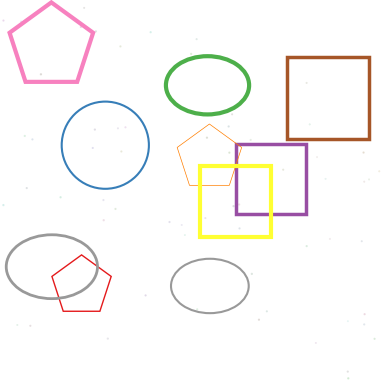[{"shape": "pentagon", "thickness": 1, "radius": 0.4, "center": [0.212, 0.257]}, {"shape": "circle", "thickness": 1.5, "radius": 0.57, "center": [0.273, 0.623]}, {"shape": "oval", "thickness": 3, "radius": 0.54, "center": [0.539, 0.778]}, {"shape": "square", "thickness": 2.5, "radius": 0.45, "center": [0.704, 0.534]}, {"shape": "pentagon", "thickness": 0.5, "radius": 0.44, "center": [0.544, 0.59]}, {"shape": "square", "thickness": 3, "radius": 0.46, "center": [0.612, 0.477]}, {"shape": "square", "thickness": 2.5, "radius": 0.53, "center": [0.853, 0.746]}, {"shape": "pentagon", "thickness": 3, "radius": 0.57, "center": [0.133, 0.88]}, {"shape": "oval", "thickness": 2, "radius": 0.59, "center": [0.135, 0.307]}, {"shape": "oval", "thickness": 1.5, "radius": 0.5, "center": [0.545, 0.257]}]